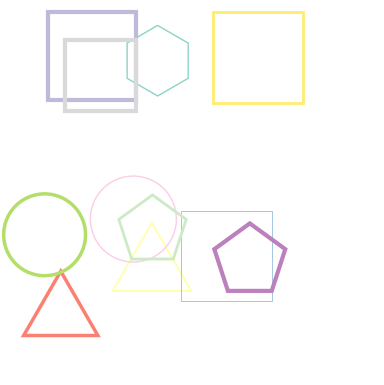[{"shape": "hexagon", "thickness": 1, "radius": 0.46, "center": [0.409, 0.842]}, {"shape": "triangle", "thickness": 1.5, "radius": 0.59, "center": [0.395, 0.303]}, {"shape": "square", "thickness": 3, "radius": 0.57, "center": [0.238, 0.855]}, {"shape": "triangle", "thickness": 2.5, "radius": 0.56, "center": [0.158, 0.184]}, {"shape": "square", "thickness": 0.5, "radius": 0.59, "center": [0.589, 0.335]}, {"shape": "circle", "thickness": 2.5, "radius": 0.53, "center": [0.116, 0.39]}, {"shape": "circle", "thickness": 1, "radius": 0.56, "center": [0.346, 0.431]}, {"shape": "square", "thickness": 3, "radius": 0.46, "center": [0.261, 0.803]}, {"shape": "pentagon", "thickness": 3, "radius": 0.48, "center": [0.649, 0.323]}, {"shape": "pentagon", "thickness": 2, "radius": 0.46, "center": [0.396, 0.402]}, {"shape": "square", "thickness": 2, "radius": 0.59, "center": [0.67, 0.851]}]